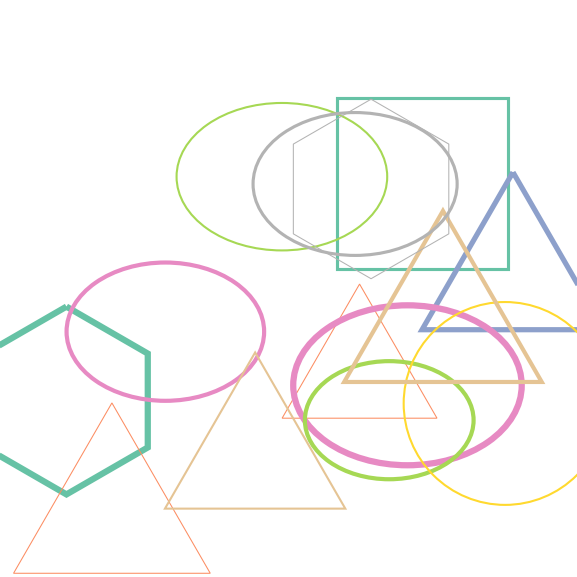[{"shape": "hexagon", "thickness": 3, "radius": 0.81, "center": [0.115, 0.306]}, {"shape": "square", "thickness": 1.5, "radius": 0.74, "center": [0.731, 0.681]}, {"shape": "triangle", "thickness": 0.5, "radius": 0.77, "center": [0.623, 0.352]}, {"shape": "triangle", "thickness": 0.5, "radius": 0.98, "center": [0.194, 0.105]}, {"shape": "triangle", "thickness": 2.5, "radius": 0.91, "center": [0.888, 0.519]}, {"shape": "oval", "thickness": 3, "radius": 0.99, "center": [0.706, 0.332]}, {"shape": "oval", "thickness": 2, "radius": 0.86, "center": [0.286, 0.425]}, {"shape": "oval", "thickness": 1, "radius": 0.91, "center": [0.488, 0.693]}, {"shape": "oval", "thickness": 2, "radius": 0.73, "center": [0.674, 0.272]}, {"shape": "circle", "thickness": 1, "radius": 0.88, "center": [0.875, 0.3]}, {"shape": "triangle", "thickness": 2, "radius": 0.99, "center": [0.767, 0.436]}, {"shape": "triangle", "thickness": 1, "radius": 0.9, "center": [0.442, 0.209]}, {"shape": "oval", "thickness": 1.5, "radius": 0.88, "center": [0.615, 0.681]}, {"shape": "hexagon", "thickness": 0.5, "radius": 0.78, "center": [0.643, 0.672]}]